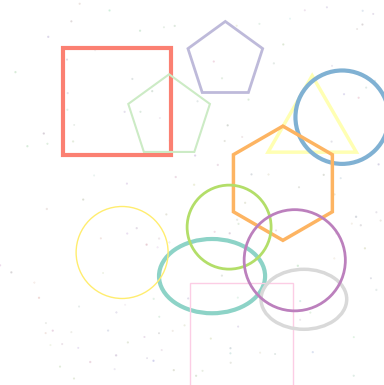[{"shape": "oval", "thickness": 3, "radius": 0.69, "center": [0.551, 0.283]}, {"shape": "triangle", "thickness": 2.5, "radius": 0.66, "center": [0.811, 0.671]}, {"shape": "pentagon", "thickness": 2, "radius": 0.51, "center": [0.585, 0.842]}, {"shape": "square", "thickness": 3, "radius": 0.7, "center": [0.305, 0.737]}, {"shape": "circle", "thickness": 3, "radius": 0.61, "center": [0.889, 0.696]}, {"shape": "hexagon", "thickness": 2.5, "radius": 0.74, "center": [0.735, 0.524]}, {"shape": "circle", "thickness": 2, "radius": 0.55, "center": [0.595, 0.41]}, {"shape": "square", "thickness": 1, "radius": 0.67, "center": [0.627, 0.131]}, {"shape": "oval", "thickness": 2.5, "radius": 0.56, "center": [0.789, 0.223]}, {"shape": "circle", "thickness": 2, "radius": 0.66, "center": [0.766, 0.324]}, {"shape": "pentagon", "thickness": 1.5, "radius": 0.56, "center": [0.439, 0.696]}, {"shape": "circle", "thickness": 1, "radius": 0.6, "center": [0.317, 0.344]}]